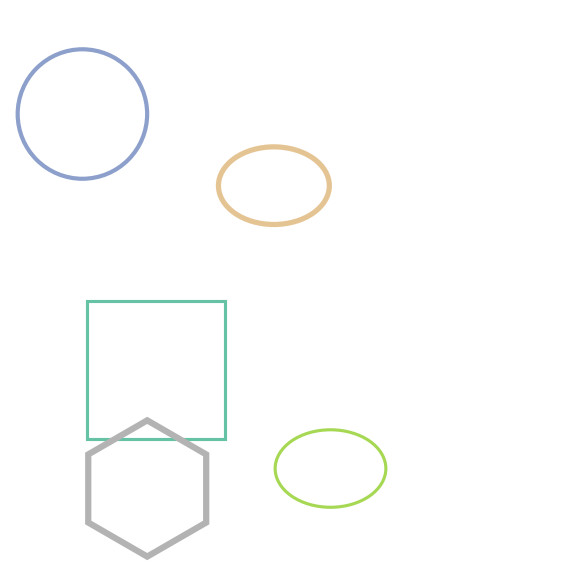[{"shape": "square", "thickness": 1.5, "radius": 0.6, "center": [0.27, 0.359]}, {"shape": "circle", "thickness": 2, "radius": 0.56, "center": [0.143, 0.802]}, {"shape": "oval", "thickness": 1.5, "radius": 0.48, "center": [0.572, 0.188]}, {"shape": "oval", "thickness": 2.5, "radius": 0.48, "center": [0.474, 0.678]}, {"shape": "hexagon", "thickness": 3, "radius": 0.59, "center": [0.255, 0.153]}]